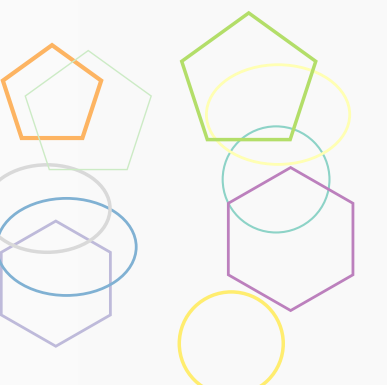[{"shape": "circle", "thickness": 1.5, "radius": 0.69, "center": [0.712, 0.534]}, {"shape": "oval", "thickness": 2, "radius": 0.92, "center": [0.718, 0.702]}, {"shape": "hexagon", "thickness": 2, "radius": 0.81, "center": [0.144, 0.263]}, {"shape": "oval", "thickness": 2, "radius": 0.9, "center": [0.171, 0.359]}, {"shape": "pentagon", "thickness": 3, "radius": 0.67, "center": [0.134, 0.749]}, {"shape": "pentagon", "thickness": 2.5, "radius": 0.91, "center": [0.642, 0.785]}, {"shape": "oval", "thickness": 2.5, "radius": 0.81, "center": [0.122, 0.458]}, {"shape": "hexagon", "thickness": 2, "radius": 0.93, "center": [0.75, 0.379]}, {"shape": "pentagon", "thickness": 1, "radius": 0.85, "center": [0.228, 0.698]}, {"shape": "circle", "thickness": 2.5, "radius": 0.67, "center": [0.597, 0.108]}]